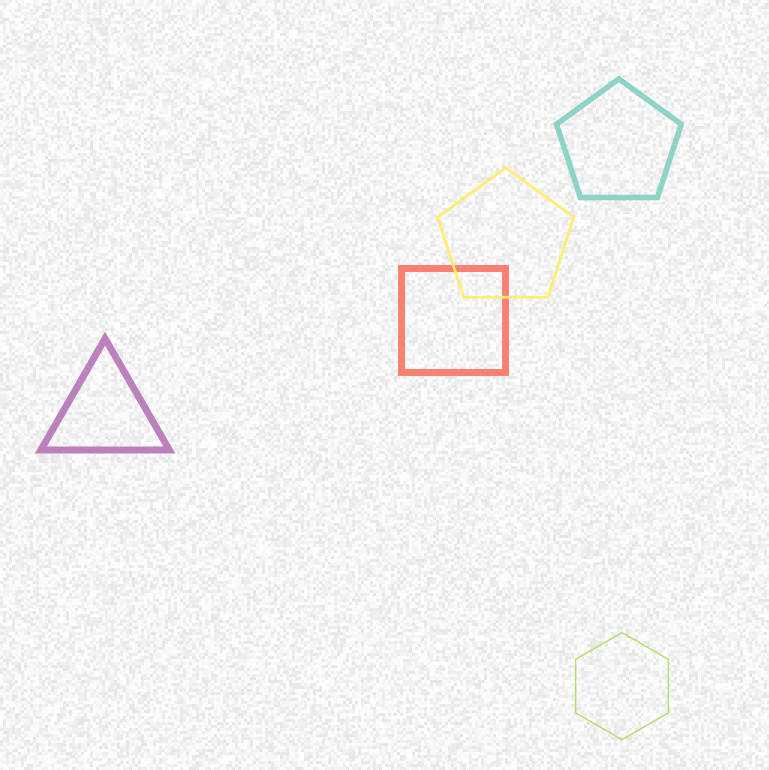[{"shape": "pentagon", "thickness": 2, "radius": 0.43, "center": [0.804, 0.812]}, {"shape": "square", "thickness": 2.5, "radius": 0.34, "center": [0.588, 0.585]}, {"shape": "hexagon", "thickness": 0.5, "radius": 0.35, "center": [0.808, 0.109]}, {"shape": "triangle", "thickness": 2.5, "radius": 0.48, "center": [0.136, 0.464]}, {"shape": "pentagon", "thickness": 1, "radius": 0.46, "center": [0.657, 0.689]}]